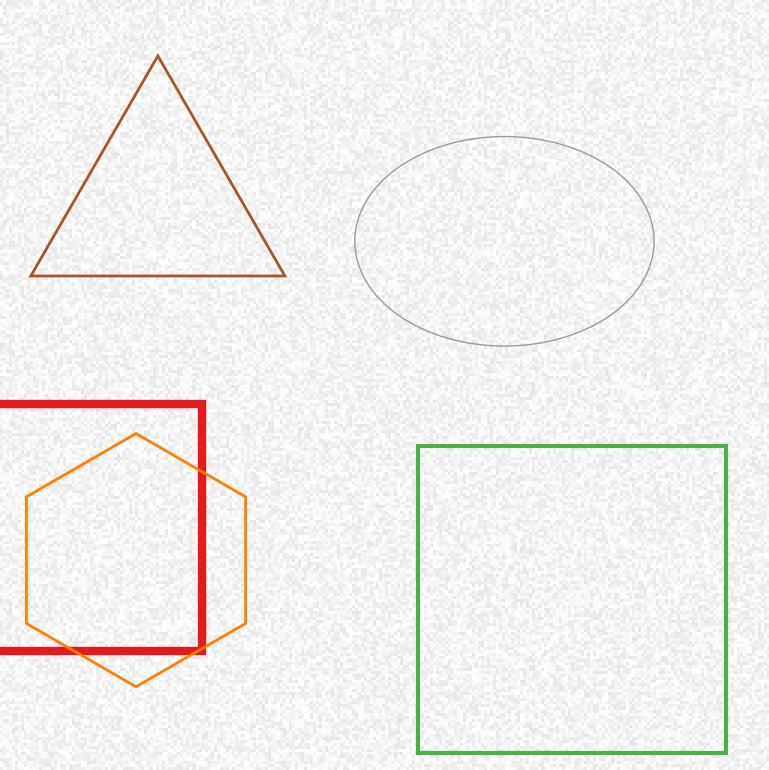[{"shape": "square", "thickness": 3, "radius": 0.8, "center": [0.102, 0.315]}, {"shape": "square", "thickness": 1.5, "radius": 1.0, "center": [0.743, 0.221]}, {"shape": "hexagon", "thickness": 1, "radius": 0.82, "center": [0.177, 0.273]}, {"shape": "triangle", "thickness": 1, "radius": 0.95, "center": [0.205, 0.737]}, {"shape": "oval", "thickness": 0.5, "radius": 0.97, "center": [0.655, 0.687]}]